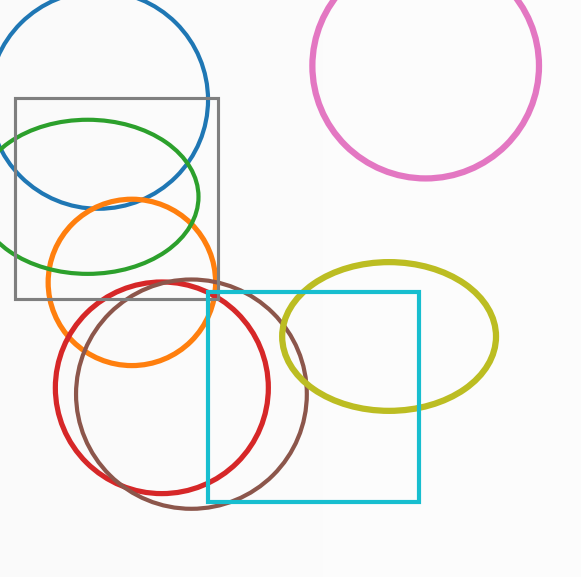[{"shape": "circle", "thickness": 2, "radius": 0.94, "center": [0.169, 0.826]}, {"shape": "circle", "thickness": 2.5, "radius": 0.72, "center": [0.227, 0.51]}, {"shape": "oval", "thickness": 2, "radius": 0.95, "center": [0.151, 0.658]}, {"shape": "circle", "thickness": 2.5, "radius": 0.92, "center": [0.278, 0.328]}, {"shape": "circle", "thickness": 2, "radius": 0.99, "center": [0.329, 0.317]}, {"shape": "circle", "thickness": 3, "radius": 0.97, "center": [0.732, 0.885]}, {"shape": "square", "thickness": 1.5, "radius": 0.87, "center": [0.201, 0.655]}, {"shape": "oval", "thickness": 3, "radius": 0.92, "center": [0.669, 0.416]}, {"shape": "square", "thickness": 2, "radius": 0.91, "center": [0.539, 0.312]}]